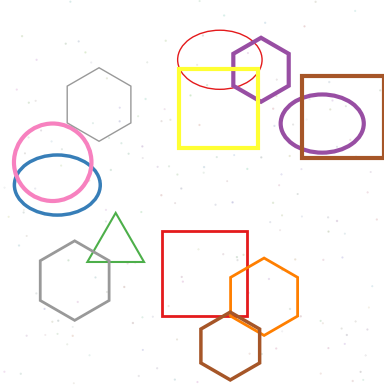[{"shape": "oval", "thickness": 1, "radius": 0.55, "center": [0.571, 0.845]}, {"shape": "square", "thickness": 2, "radius": 0.55, "center": [0.53, 0.289]}, {"shape": "oval", "thickness": 2.5, "radius": 0.56, "center": [0.149, 0.519]}, {"shape": "triangle", "thickness": 1.5, "radius": 0.43, "center": [0.3, 0.362]}, {"shape": "hexagon", "thickness": 3, "radius": 0.42, "center": [0.678, 0.819]}, {"shape": "oval", "thickness": 3, "radius": 0.54, "center": [0.837, 0.679]}, {"shape": "hexagon", "thickness": 2, "radius": 0.5, "center": [0.686, 0.229]}, {"shape": "square", "thickness": 3, "radius": 0.51, "center": [0.569, 0.717]}, {"shape": "square", "thickness": 3, "radius": 0.53, "center": [0.891, 0.697]}, {"shape": "hexagon", "thickness": 2.5, "radius": 0.44, "center": [0.598, 0.101]}, {"shape": "circle", "thickness": 3, "radius": 0.5, "center": [0.137, 0.579]}, {"shape": "hexagon", "thickness": 2, "radius": 0.52, "center": [0.194, 0.271]}, {"shape": "hexagon", "thickness": 1, "radius": 0.48, "center": [0.257, 0.729]}]